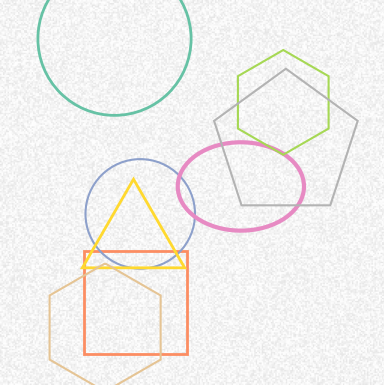[{"shape": "circle", "thickness": 2, "radius": 0.99, "center": [0.297, 0.899]}, {"shape": "square", "thickness": 2, "radius": 0.67, "center": [0.353, 0.215]}, {"shape": "circle", "thickness": 1.5, "radius": 0.71, "center": [0.364, 0.444]}, {"shape": "oval", "thickness": 3, "radius": 0.82, "center": [0.626, 0.516]}, {"shape": "hexagon", "thickness": 1.5, "radius": 0.68, "center": [0.736, 0.734]}, {"shape": "triangle", "thickness": 2, "radius": 0.77, "center": [0.347, 0.381]}, {"shape": "hexagon", "thickness": 1.5, "radius": 0.83, "center": [0.273, 0.149]}, {"shape": "pentagon", "thickness": 1.5, "radius": 0.98, "center": [0.743, 0.625]}]